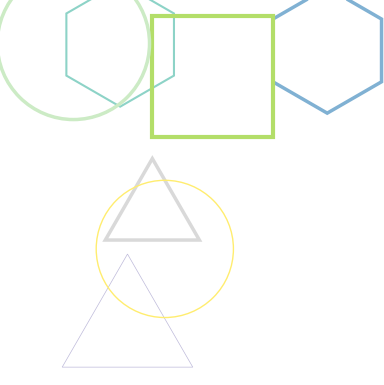[{"shape": "hexagon", "thickness": 1.5, "radius": 0.81, "center": [0.312, 0.884]}, {"shape": "triangle", "thickness": 0.5, "radius": 0.98, "center": [0.331, 0.144]}, {"shape": "hexagon", "thickness": 2.5, "radius": 0.81, "center": [0.85, 0.869]}, {"shape": "square", "thickness": 3, "radius": 0.78, "center": [0.551, 0.801]}, {"shape": "triangle", "thickness": 2.5, "radius": 0.71, "center": [0.396, 0.447]}, {"shape": "circle", "thickness": 2.5, "radius": 0.99, "center": [0.191, 0.887]}, {"shape": "circle", "thickness": 1, "radius": 0.89, "center": [0.428, 0.353]}]